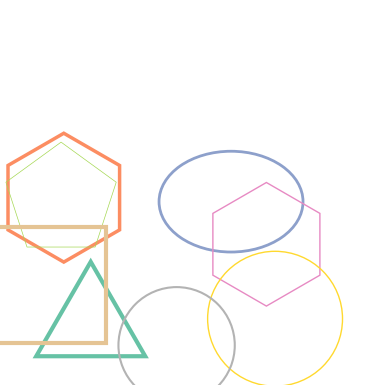[{"shape": "triangle", "thickness": 3, "radius": 0.82, "center": [0.236, 0.156]}, {"shape": "hexagon", "thickness": 2.5, "radius": 0.84, "center": [0.166, 0.487]}, {"shape": "oval", "thickness": 2, "radius": 0.93, "center": [0.6, 0.476]}, {"shape": "hexagon", "thickness": 1, "radius": 0.8, "center": [0.692, 0.365]}, {"shape": "pentagon", "thickness": 0.5, "radius": 0.75, "center": [0.159, 0.48]}, {"shape": "circle", "thickness": 1, "radius": 0.88, "center": [0.714, 0.172]}, {"shape": "square", "thickness": 3, "radius": 0.75, "center": [0.123, 0.259]}, {"shape": "circle", "thickness": 1.5, "radius": 0.76, "center": [0.459, 0.103]}]